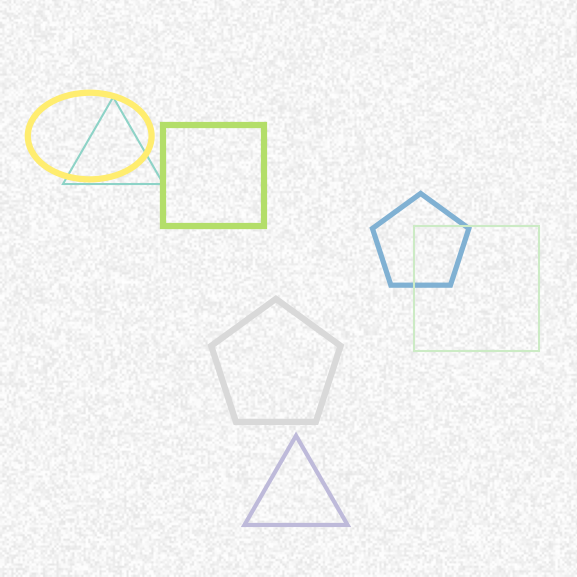[{"shape": "triangle", "thickness": 1, "radius": 0.5, "center": [0.196, 0.731]}, {"shape": "triangle", "thickness": 2, "radius": 0.52, "center": [0.513, 0.142]}, {"shape": "pentagon", "thickness": 2.5, "radius": 0.44, "center": [0.728, 0.576]}, {"shape": "square", "thickness": 3, "radius": 0.44, "center": [0.37, 0.696]}, {"shape": "pentagon", "thickness": 3, "radius": 0.59, "center": [0.478, 0.364]}, {"shape": "square", "thickness": 1, "radius": 0.54, "center": [0.825, 0.499]}, {"shape": "oval", "thickness": 3, "radius": 0.54, "center": [0.155, 0.764]}]